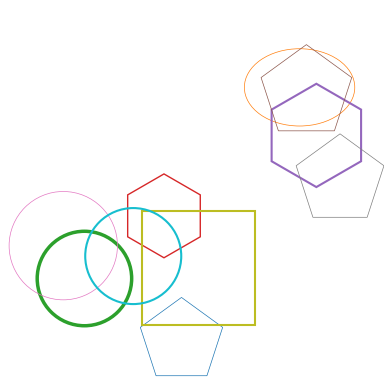[{"shape": "pentagon", "thickness": 0.5, "radius": 0.56, "center": [0.471, 0.115]}, {"shape": "oval", "thickness": 0.5, "radius": 0.72, "center": [0.778, 0.773]}, {"shape": "circle", "thickness": 2.5, "radius": 0.61, "center": [0.219, 0.277]}, {"shape": "hexagon", "thickness": 1, "radius": 0.54, "center": [0.426, 0.439]}, {"shape": "hexagon", "thickness": 1.5, "radius": 0.67, "center": [0.822, 0.648]}, {"shape": "pentagon", "thickness": 0.5, "radius": 0.62, "center": [0.796, 0.76]}, {"shape": "circle", "thickness": 0.5, "radius": 0.7, "center": [0.164, 0.362]}, {"shape": "pentagon", "thickness": 0.5, "radius": 0.6, "center": [0.883, 0.533]}, {"shape": "square", "thickness": 1.5, "radius": 0.74, "center": [0.516, 0.303]}, {"shape": "circle", "thickness": 1.5, "radius": 0.62, "center": [0.346, 0.335]}]